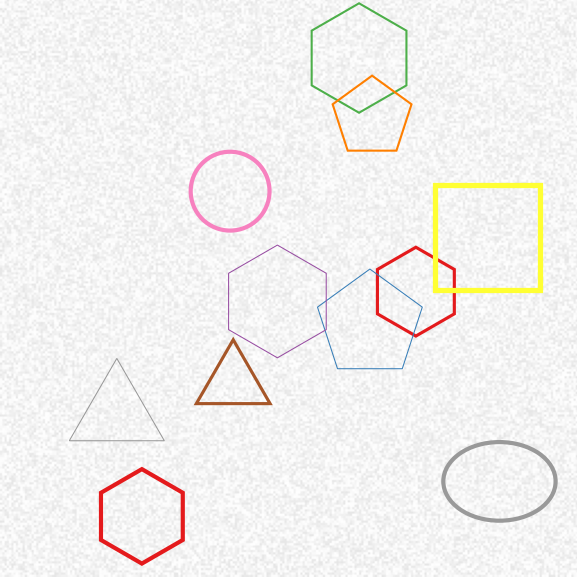[{"shape": "hexagon", "thickness": 2, "radius": 0.41, "center": [0.246, 0.105]}, {"shape": "hexagon", "thickness": 1.5, "radius": 0.38, "center": [0.72, 0.494]}, {"shape": "pentagon", "thickness": 0.5, "radius": 0.48, "center": [0.641, 0.438]}, {"shape": "hexagon", "thickness": 1, "radius": 0.47, "center": [0.622, 0.899]}, {"shape": "hexagon", "thickness": 0.5, "radius": 0.49, "center": [0.48, 0.477]}, {"shape": "pentagon", "thickness": 1, "radius": 0.36, "center": [0.644, 0.796]}, {"shape": "square", "thickness": 2.5, "radius": 0.45, "center": [0.844, 0.588]}, {"shape": "triangle", "thickness": 1.5, "radius": 0.37, "center": [0.404, 0.337]}, {"shape": "circle", "thickness": 2, "radius": 0.34, "center": [0.398, 0.668]}, {"shape": "oval", "thickness": 2, "radius": 0.49, "center": [0.865, 0.166]}, {"shape": "triangle", "thickness": 0.5, "radius": 0.48, "center": [0.202, 0.283]}]